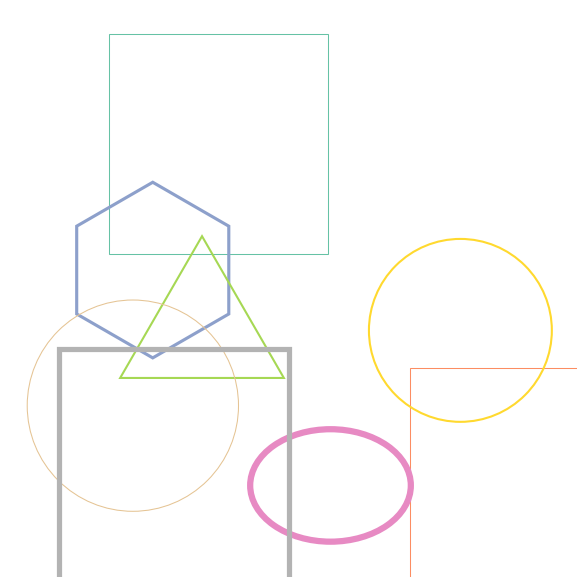[{"shape": "square", "thickness": 0.5, "radius": 0.95, "center": [0.378, 0.75]}, {"shape": "square", "thickness": 0.5, "radius": 0.94, "center": [0.897, 0.175]}, {"shape": "hexagon", "thickness": 1.5, "radius": 0.76, "center": [0.264, 0.531]}, {"shape": "oval", "thickness": 3, "radius": 0.7, "center": [0.572, 0.159]}, {"shape": "triangle", "thickness": 1, "radius": 0.82, "center": [0.35, 0.426]}, {"shape": "circle", "thickness": 1, "radius": 0.79, "center": [0.797, 0.427]}, {"shape": "circle", "thickness": 0.5, "radius": 0.91, "center": [0.23, 0.297]}, {"shape": "square", "thickness": 2.5, "radius": 1.0, "center": [0.301, 0.195]}]